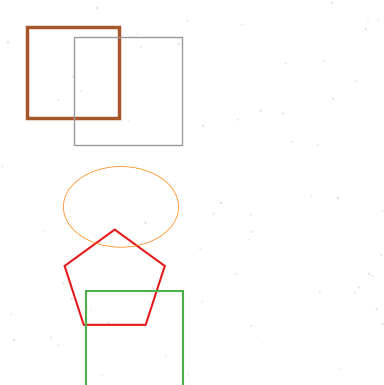[{"shape": "pentagon", "thickness": 1.5, "radius": 0.68, "center": [0.298, 0.267]}, {"shape": "square", "thickness": 1.5, "radius": 0.63, "center": [0.35, 0.118]}, {"shape": "oval", "thickness": 0.5, "radius": 0.75, "center": [0.314, 0.463]}, {"shape": "square", "thickness": 2.5, "radius": 0.59, "center": [0.189, 0.811]}, {"shape": "square", "thickness": 1, "radius": 0.71, "center": [0.333, 0.764]}]